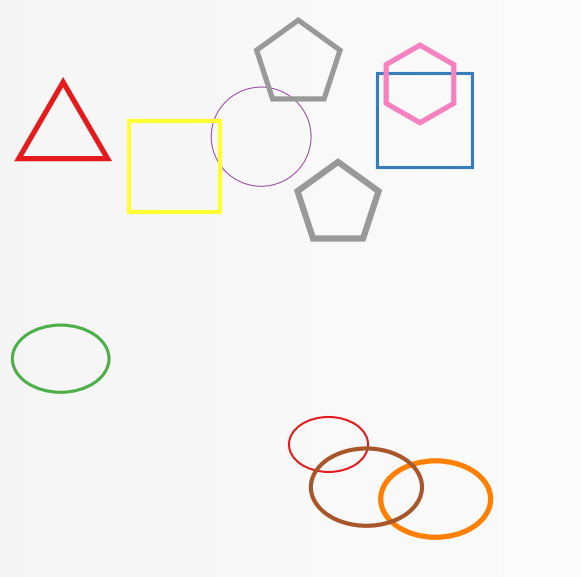[{"shape": "oval", "thickness": 1, "radius": 0.34, "center": [0.565, 0.229]}, {"shape": "triangle", "thickness": 2.5, "radius": 0.44, "center": [0.109, 0.769]}, {"shape": "square", "thickness": 1.5, "radius": 0.41, "center": [0.73, 0.791]}, {"shape": "oval", "thickness": 1.5, "radius": 0.42, "center": [0.104, 0.378]}, {"shape": "circle", "thickness": 0.5, "radius": 0.43, "center": [0.449, 0.762]}, {"shape": "oval", "thickness": 2.5, "radius": 0.47, "center": [0.75, 0.135]}, {"shape": "square", "thickness": 2, "radius": 0.39, "center": [0.3, 0.711]}, {"shape": "oval", "thickness": 2, "radius": 0.48, "center": [0.63, 0.156]}, {"shape": "hexagon", "thickness": 2.5, "radius": 0.34, "center": [0.723, 0.854]}, {"shape": "pentagon", "thickness": 3, "radius": 0.37, "center": [0.582, 0.645]}, {"shape": "pentagon", "thickness": 2.5, "radius": 0.38, "center": [0.513, 0.889]}]